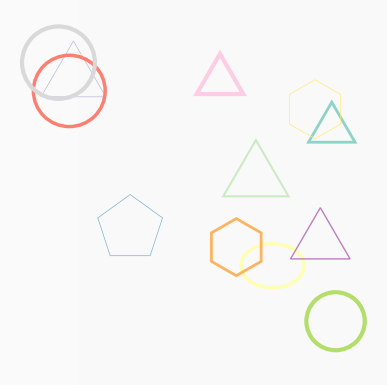[{"shape": "triangle", "thickness": 2, "radius": 0.35, "center": [0.856, 0.665]}, {"shape": "oval", "thickness": 2.5, "radius": 0.41, "center": [0.703, 0.31]}, {"shape": "triangle", "thickness": 0.5, "radius": 0.48, "center": [0.19, 0.797]}, {"shape": "circle", "thickness": 2.5, "radius": 0.46, "center": [0.179, 0.764]}, {"shape": "pentagon", "thickness": 0.5, "radius": 0.44, "center": [0.336, 0.407]}, {"shape": "hexagon", "thickness": 2, "radius": 0.37, "center": [0.61, 0.358]}, {"shape": "circle", "thickness": 3, "radius": 0.38, "center": [0.866, 0.166]}, {"shape": "triangle", "thickness": 3, "radius": 0.35, "center": [0.568, 0.79]}, {"shape": "circle", "thickness": 3, "radius": 0.47, "center": [0.151, 0.837]}, {"shape": "triangle", "thickness": 1, "radius": 0.44, "center": [0.827, 0.372]}, {"shape": "triangle", "thickness": 1.5, "radius": 0.49, "center": [0.66, 0.539]}, {"shape": "hexagon", "thickness": 0.5, "radius": 0.38, "center": [0.813, 0.716]}]